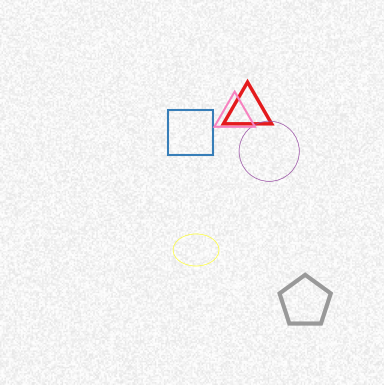[{"shape": "triangle", "thickness": 2.5, "radius": 0.36, "center": [0.643, 0.715]}, {"shape": "square", "thickness": 1.5, "radius": 0.3, "center": [0.495, 0.656]}, {"shape": "circle", "thickness": 0.5, "radius": 0.39, "center": [0.699, 0.607]}, {"shape": "oval", "thickness": 0.5, "radius": 0.3, "center": [0.509, 0.351]}, {"shape": "triangle", "thickness": 1.5, "radius": 0.3, "center": [0.609, 0.701]}, {"shape": "pentagon", "thickness": 3, "radius": 0.35, "center": [0.793, 0.216]}]